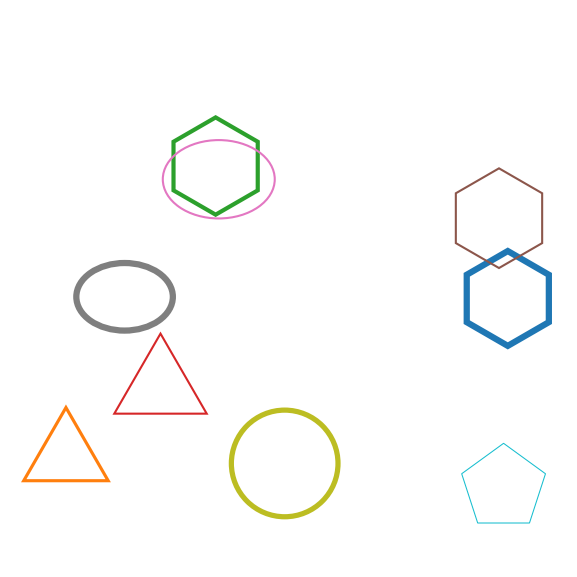[{"shape": "hexagon", "thickness": 3, "radius": 0.41, "center": [0.879, 0.482]}, {"shape": "triangle", "thickness": 1.5, "radius": 0.42, "center": [0.114, 0.209]}, {"shape": "hexagon", "thickness": 2, "radius": 0.42, "center": [0.373, 0.712]}, {"shape": "triangle", "thickness": 1, "radius": 0.46, "center": [0.278, 0.329]}, {"shape": "hexagon", "thickness": 1, "radius": 0.43, "center": [0.864, 0.621]}, {"shape": "oval", "thickness": 1, "radius": 0.48, "center": [0.379, 0.689]}, {"shape": "oval", "thickness": 3, "radius": 0.42, "center": [0.216, 0.485]}, {"shape": "circle", "thickness": 2.5, "radius": 0.46, "center": [0.493, 0.197]}, {"shape": "pentagon", "thickness": 0.5, "radius": 0.38, "center": [0.872, 0.155]}]